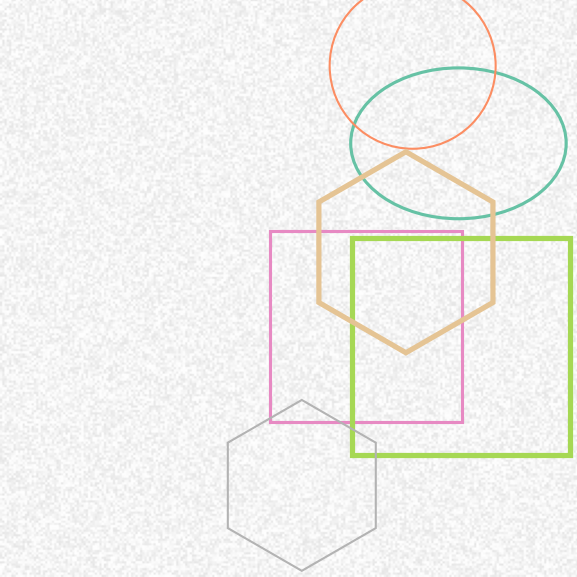[{"shape": "oval", "thickness": 1.5, "radius": 0.93, "center": [0.794, 0.751]}, {"shape": "circle", "thickness": 1, "radius": 0.72, "center": [0.715, 0.885]}, {"shape": "square", "thickness": 1.5, "radius": 0.83, "center": [0.634, 0.434]}, {"shape": "square", "thickness": 2.5, "radius": 0.94, "center": [0.798, 0.398]}, {"shape": "hexagon", "thickness": 2.5, "radius": 0.87, "center": [0.703, 0.562]}, {"shape": "hexagon", "thickness": 1, "radius": 0.74, "center": [0.523, 0.159]}]